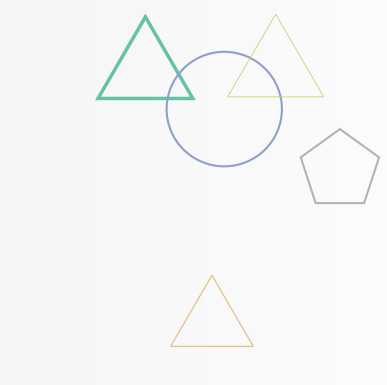[{"shape": "triangle", "thickness": 2.5, "radius": 0.71, "center": [0.375, 0.815]}, {"shape": "circle", "thickness": 1.5, "radius": 0.74, "center": [0.579, 0.717]}, {"shape": "triangle", "thickness": 0.5, "radius": 0.72, "center": [0.711, 0.82]}, {"shape": "triangle", "thickness": 1, "radius": 0.62, "center": [0.547, 0.162]}, {"shape": "pentagon", "thickness": 1.5, "radius": 0.53, "center": [0.877, 0.558]}]